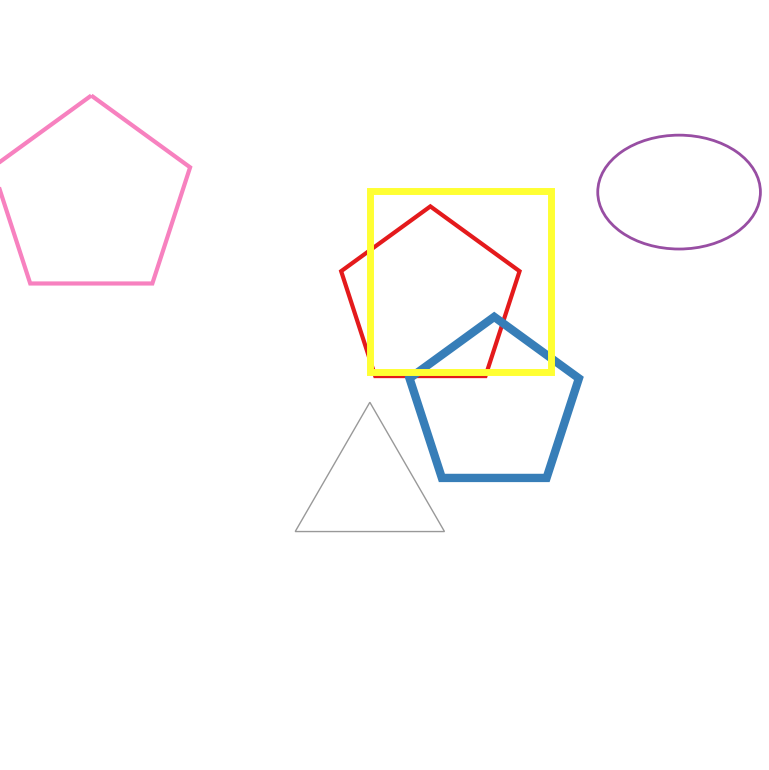[{"shape": "pentagon", "thickness": 1.5, "radius": 0.61, "center": [0.559, 0.61]}, {"shape": "pentagon", "thickness": 3, "radius": 0.58, "center": [0.642, 0.473]}, {"shape": "oval", "thickness": 1, "radius": 0.53, "center": [0.882, 0.751]}, {"shape": "square", "thickness": 2.5, "radius": 0.59, "center": [0.598, 0.635]}, {"shape": "pentagon", "thickness": 1.5, "radius": 0.67, "center": [0.119, 0.741]}, {"shape": "triangle", "thickness": 0.5, "radius": 0.56, "center": [0.48, 0.366]}]